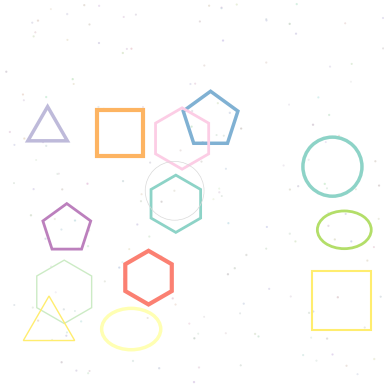[{"shape": "circle", "thickness": 2.5, "radius": 0.38, "center": [0.863, 0.567]}, {"shape": "hexagon", "thickness": 2, "radius": 0.37, "center": [0.457, 0.471]}, {"shape": "oval", "thickness": 2.5, "radius": 0.38, "center": [0.341, 0.145]}, {"shape": "triangle", "thickness": 2.5, "radius": 0.3, "center": [0.124, 0.664]}, {"shape": "hexagon", "thickness": 3, "radius": 0.35, "center": [0.386, 0.279]}, {"shape": "pentagon", "thickness": 2.5, "radius": 0.37, "center": [0.547, 0.688]}, {"shape": "square", "thickness": 3, "radius": 0.3, "center": [0.312, 0.655]}, {"shape": "oval", "thickness": 2, "radius": 0.35, "center": [0.894, 0.403]}, {"shape": "hexagon", "thickness": 2, "radius": 0.4, "center": [0.473, 0.64]}, {"shape": "circle", "thickness": 0.5, "radius": 0.38, "center": [0.454, 0.504]}, {"shape": "pentagon", "thickness": 2, "radius": 0.33, "center": [0.174, 0.406]}, {"shape": "hexagon", "thickness": 1, "radius": 0.41, "center": [0.167, 0.242]}, {"shape": "square", "thickness": 1.5, "radius": 0.38, "center": [0.887, 0.219]}, {"shape": "triangle", "thickness": 1, "radius": 0.39, "center": [0.127, 0.154]}]